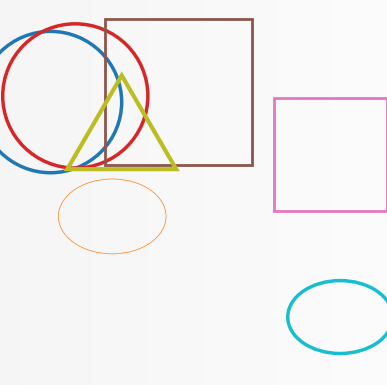[{"shape": "circle", "thickness": 2.5, "radius": 0.92, "center": [0.13, 0.735]}, {"shape": "oval", "thickness": 0.5, "radius": 0.69, "center": [0.29, 0.438]}, {"shape": "circle", "thickness": 2.5, "radius": 0.94, "center": [0.194, 0.751]}, {"shape": "square", "thickness": 2, "radius": 0.95, "center": [0.46, 0.761]}, {"shape": "square", "thickness": 2, "radius": 0.73, "center": [0.854, 0.599]}, {"shape": "triangle", "thickness": 3, "radius": 0.81, "center": [0.314, 0.642]}, {"shape": "oval", "thickness": 2.5, "radius": 0.68, "center": [0.878, 0.176]}]